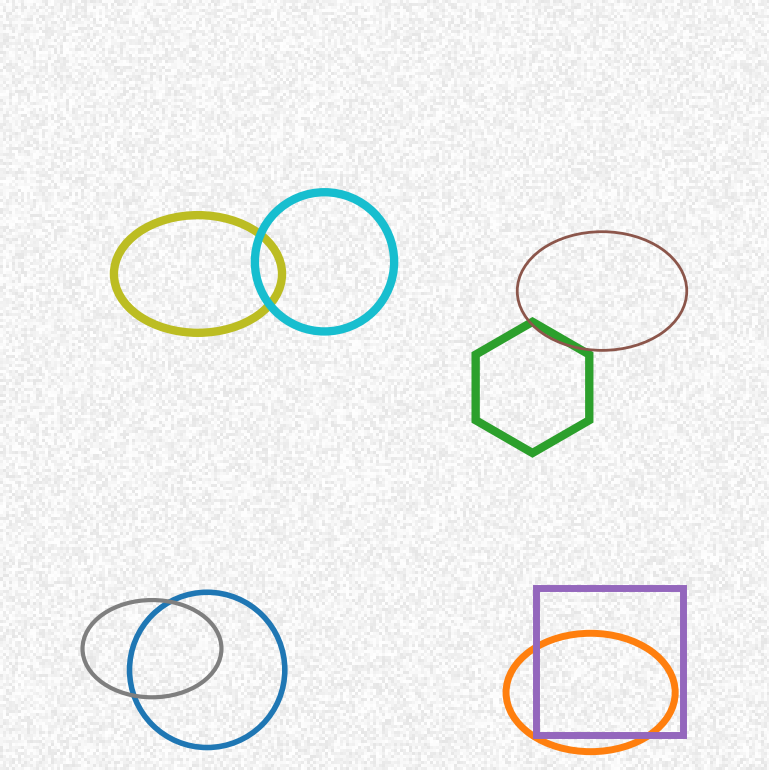[{"shape": "circle", "thickness": 2, "radius": 0.5, "center": [0.269, 0.13]}, {"shape": "oval", "thickness": 2.5, "radius": 0.55, "center": [0.767, 0.101]}, {"shape": "hexagon", "thickness": 3, "radius": 0.43, "center": [0.692, 0.497]}, {"shape": "square", "thickness": 2.5, "radius": 0.48, "center": [0.791, 0.141]}, {"shape": "oval", "thickness": 1, "radius": 0.55, "center": [0.782, 0.622]}, {"shape": "oval", "thickness": 1.5, "radius": 0.45, "center": [0.197, 0.158]}, {"shape": "oval", "thickness": 3, "radius": 0.55, "center": [0.257, 0.644]}, {"shape": "circle", "thickness": 3, "radius": 0.45, "center": [0.421, 0.66]}]